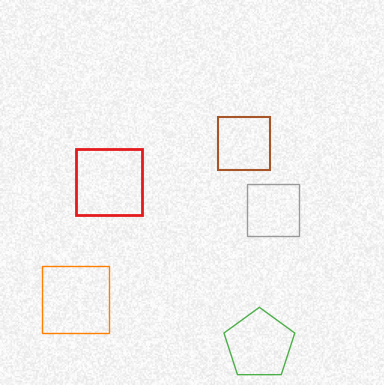[{"shape": "square", "thickness": 2, "radius": 0.43, "center": [0.283, 0.527]}, {"shape": "pentagon", "thickness": 1, "radius": 0.48, "center": [0.674, 0.105]}, {"shape": "square", "thickness": 1, "radius": 0.44, "center": [0.196, 0.223]}, {"shape": "square", "thickness": 1.5, "radius": 0.34, "center": [0.634, 0.628]}, {"shape": "square", "thickness": 1, "radius": 0.34, "center": [0.709, 0.454]}]